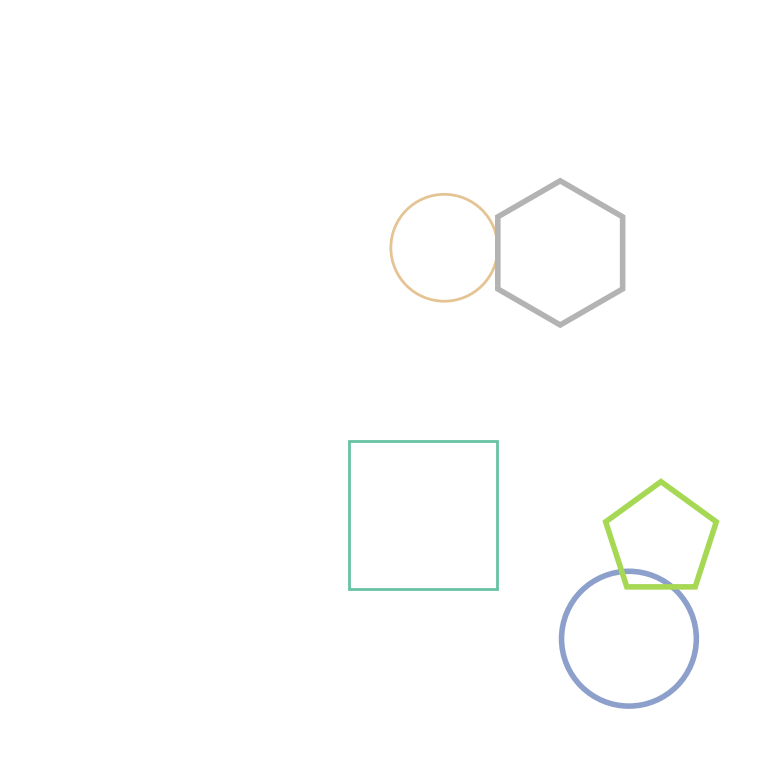[{"shape": "square", "thickness": 1, "radius": 0.48, "center": [0.549, 0.331]}, {"shape": "circle", "thickness": 2, "radius": 0.44, "center": [0.817, 0.171]}, {"shape": "pentagon", "thickness": 2, "radius": 0.38, "center": [0.858, 0.299]}, {"shape": "circle", "thickness": 1, "radius": 0.35, "center": [0.577, 0.678]}, {"shape": "hexagon", "thickness": 2, "radius": 0.47, "center": [0.728, 0.672]}]